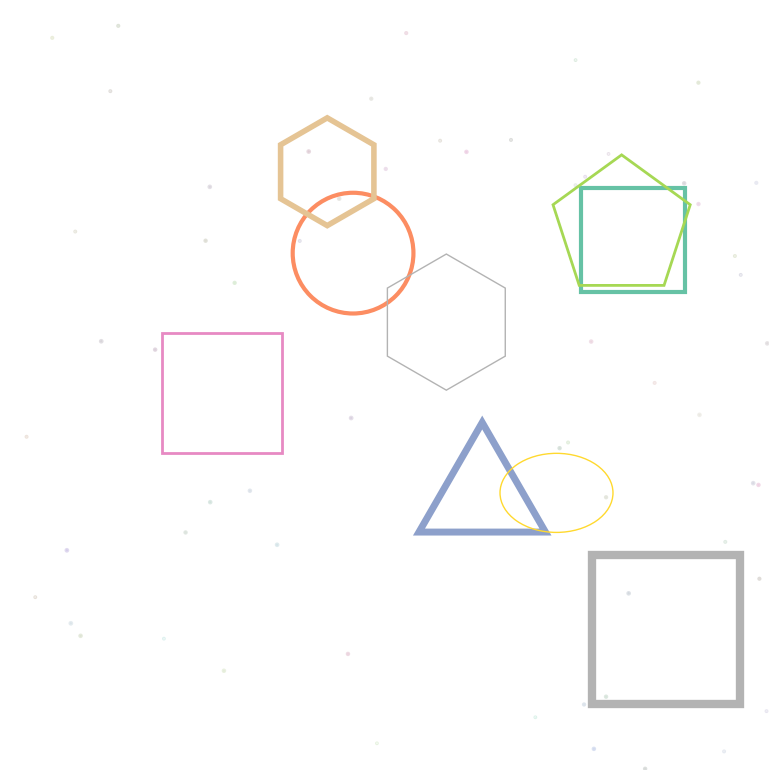[{"shape": "square", "thickness": 1.5, "radius": 0.34, "center": [0.822, 0.688]}, {"shape": "circle", "thickness": 1.5, "radius": 0.39, "center": [0.459, 0.671]}, {"shape": "triangle", "thickness": 2.5, "radius": 0.47, "center": [0.626, 0.356]}, {"shape": "square", "thickness": 1, "radius": 0.39, "center": [0.288, 0.49]}, {"shape": "pentagon", "thickness": 1, "radius": 0.47, "center": [0.807, 0.705]}, {"shape": "oval", "thickness": 0.5, "radius": 0.37, "center": [0.723, 0.36]}, {"shape": "hexagon", "thickness": 2, "radius": 0.35, "center": [0.425, 0.777]}, {"shape": "hexagon", "thickness": 0.5, "radius": 0.44, "center": [0.58, 0.582]}, {"shape": "square", "thickness": 3, "radius": 0.48, "center": [0.865, 0.182]}]